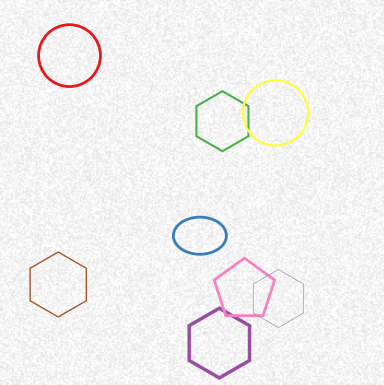[{"shape": "circle", "thickness": 2, "radius": 0.4, "center": [0.181, 0.856]}, {"shape": "oval", "thickness": 2, "radius": 0.34, "center": [0.519, 0.388]}, {"shape": "hexagon", "thickness": 1.5, "radius": 0.39, "center": [0.578, 0.685]}, {"shape": "hexagon", "thickness": 2.5, "radius": 0.45, "center": [0.57, 0.109]}, {"shape": "circle", "thickness": 1.5, "radius": 0.42, "center": [0.716, 0.707]}, {"shape": "hexagon", "thickness": 1, "radius": 0.42, "center": [0.151, 0.261]}, {"shape": "pentagon", "thickness": 2, "radius": 0.41, "center": [0.635, 0.247]}, {"shape": "hexagon", "thickness": 0.5, "radius": 0.38, "center": [0.723, 0.225]}]